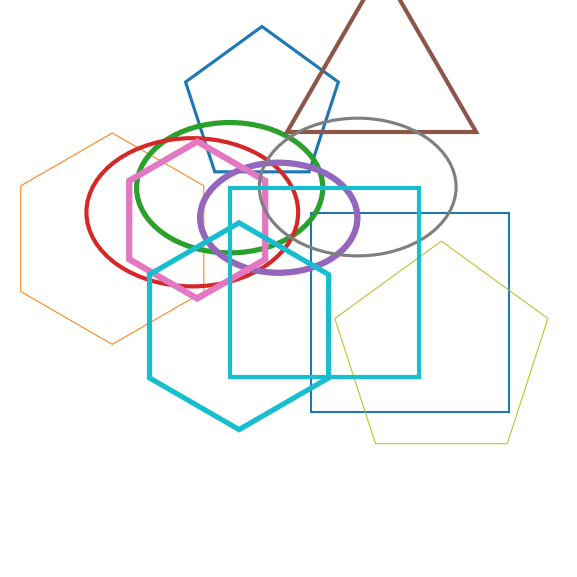[{"shape": "pentagon", "thickness": 1.5, "radius": 0.7, "center": [0.454, 0.814]}, {"shape": "square", "thickness": 1, "radius": 0.86, "center": [0.71, 0.458]}, {"shape": "hexagon", "thickness": 0.5, "radius": 0.92, "center": [0.194, 0.586]}, {"shape": "oval", "thickness": 2.5, "radius": 0.81, "center": [0.398, 0.674]}, {"shape": "oval", "thickness": 2, "radius": 0.92, "center": [0.333, 0.632]}, {"shape": "oval", "thickness": 3, "radius": 0.68, "center": [0.483, 0.622]}, {"shape": "triangle", "thickness": 2, "radius": 0.95, "center": [0.661, 0.865]}, {"shape": "hexagon", "thickness": 3, "radius": 0.68, "center": [0.341, 0.618]}, {"shape": "oval", "thickness": 1.5, "radius": 0.85, "center": [0.619, 0.675]}, {"shape": "pentagon", "thickness": 0.5, "radius": 0.97, "center": [0.764, 0.388]}, {"shape": "square", "thickness": 2, "radius": 0.82, "center": [0.562, 0.509]}, {"shape": "hexagon", "thickness": 2.5, "radius": 0.9, "center": [0.414, 0.434]}]